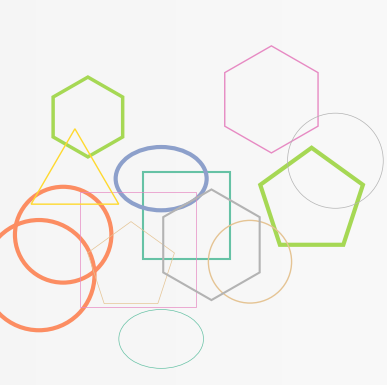[{"shape": "oval", "thickness": 0.5, "radius": 0.55, "center": [0.416, 0.12]}, {"shape": "square", "thickness": 1.5, "radius": 0.56, "center": [0.481, 0.439]}, {"shape": "circle", "thickness": 3, "radius": 0.72, "center": [0.101, 0.285]}, {"shape": "circle", "thickness": 3, "radius": 0.62, "center": [0.163, 0.39]}, {"shape": "oval", "thickness": 3, "radius": 0.59, "center": [0.416, 0.536]}, {"shape": "square", "thickness": 0.5, "radius": 0.75, "center": [0.356, 0.353]}, {"shape": "hexagon", "thickness": 1, "radius": 0.7, "center": [0.7, 0.742]}, {"shape": "hexagon", "thickness": 2.5, "radius": 0.52, "center": [0.227, 0.696]}, {"shape": "pentagon", "thickness": 3, "radius": 0.7, "center": [0.804, 0.477]}, {"shape": "triangle", "thickness": 1, "radius": 0.65, "center": [0.193, 0.535]}, {"shape": "pentagon", "thickness": 0.5, "radius": 0.59, "center": [0.338, 0.307]}, {"shape": "circle", "thickness": 1, "radius": 0.54, "center": [0.645, 0.32]}, {"shape": "hexagon", "thickness": 1.5, "radius": 0.72, "center": [0.546, 0.364]}, {"shape": "circle", "thickness": 0.5, "radius": 0.62, "center": [0.866, 0.583]}]